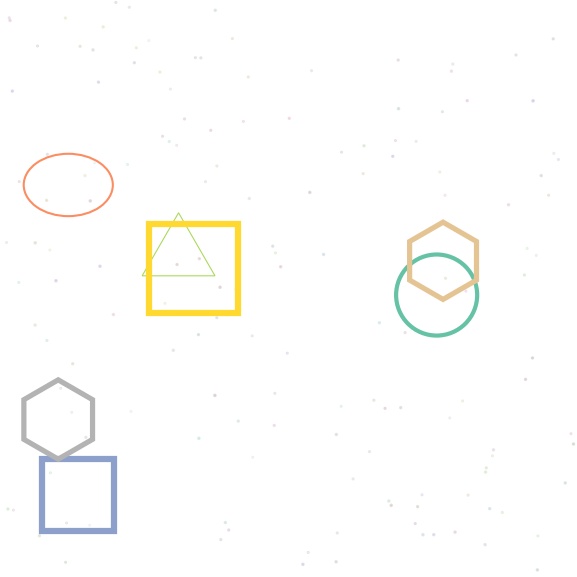[{"shape": "circle", "thickness": 2, "radius": 0.35, "center": [0.756, 0.488]}, {"shape": "oval", "thickness": 1, "radius": 0.39, "center": [0.118, 0.679]}, {"shape": "square", "thickness": 3, "radius": 0.31, "center": [0.135, 0.142]}, {"shape": "triangle", "thickness": 0.5, "radius": 0.36, "center": [0.309, 0.558]}, {"shape": "square", "thickness": 3, "radius": 0.38, "center": [0.335, 0.535]}, {"shape": "hexagon", "thickness": 2.5, "radius": 0.33, "center": [0.767, 0.548]}, {"shape": "hexagon", "thickness": 2.5, "radius": 0.34, "center": [0.101, 0.273]}]